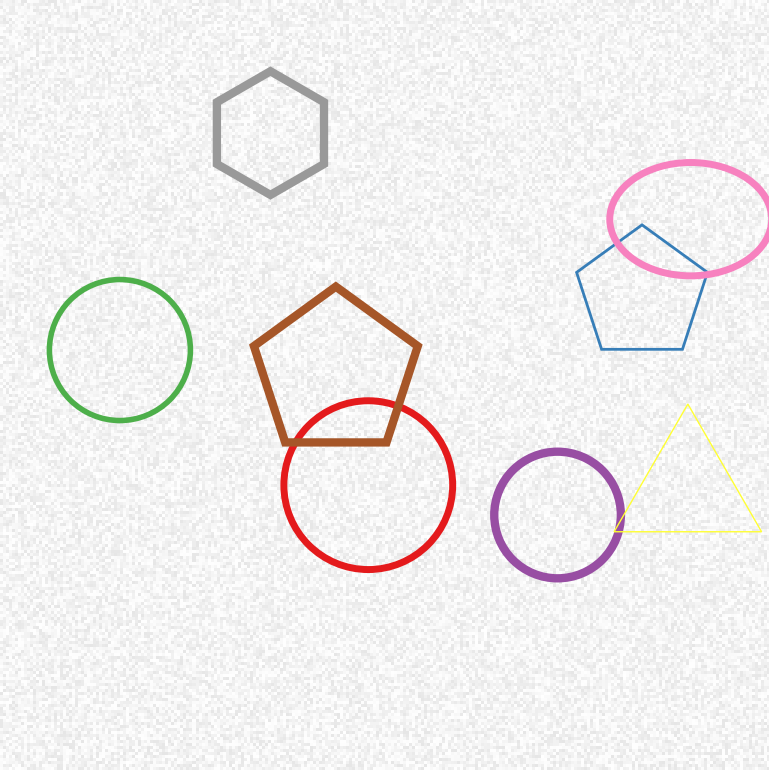[{"shape": "circle", "thickness": 2.5, "radius": 0.55, "center": [0.478, 0.37]}, {"shape": "pentagon", "thickness": 1, "radius": 0.45, "center": [0.834, 0.619]}, {"shape": "circle", "thickness": 2, "radius": 0.46, "center": [0.156, 0.545]}, {"shape": "circle", "thickness": 3, "radius": 0.41, "center": [0.724, 0.331]}, {"shape": "triangle", "thickness": 0.5, "radius": 0.55, "center": [0.893, 0.365]}, {"shape": "pentagon", "thickness": 3, "radius": 0.56, "center": [0.436, 0.516]}, {"shape": "oval", "thickness": 2.5, "radius": 0.53, "center": [0.897, 0.715]}, {"shape": "hexagon", "thickness": 3, "radius": 0.4, "center": [0.351, 0.827]}]